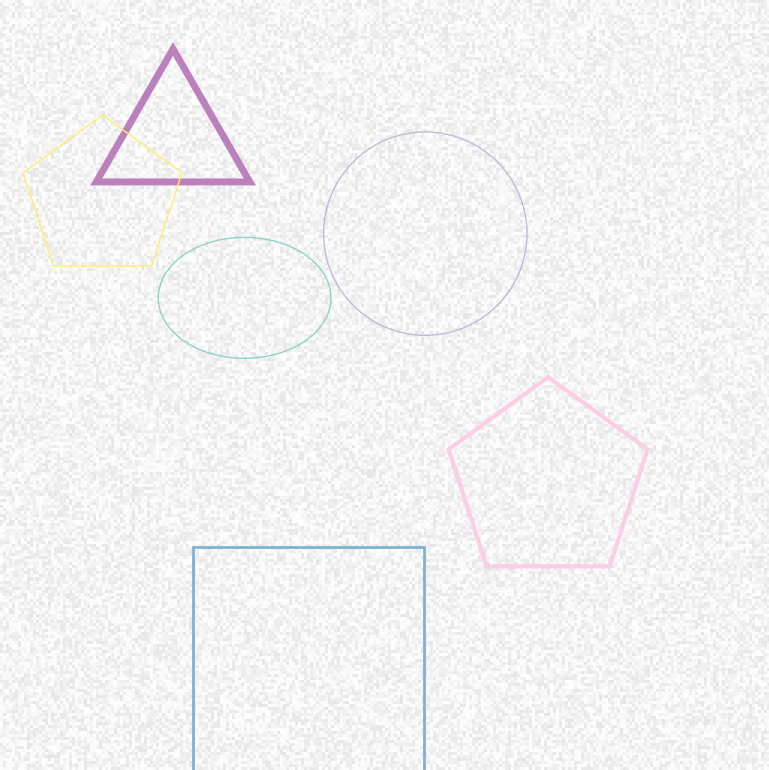[{"shape": "oval", "thickness": 0.5, "radius": 0.56, "center": [0.318, 0.613]}, {"shape": "circle", "thickness": 0.5, "radius": 0.66, "center": [0.552, 0.697]}, {"shape": "square", "thickness": 1, "radius": 0.75, "center": [0.401, 0.139]}, {"shape": "pentagon", "thickness": 1.5, "radius": 0.68, "center": [0.712, 0.374]}, {"shape": "triangle", "thickness": 2.5, "radius": 0.58, "center": [0.225, 0.821]}, {"shape": "pentagon", "thickness": 0.5, "radius": 0.54, "center": [0.133, 0.742]}]